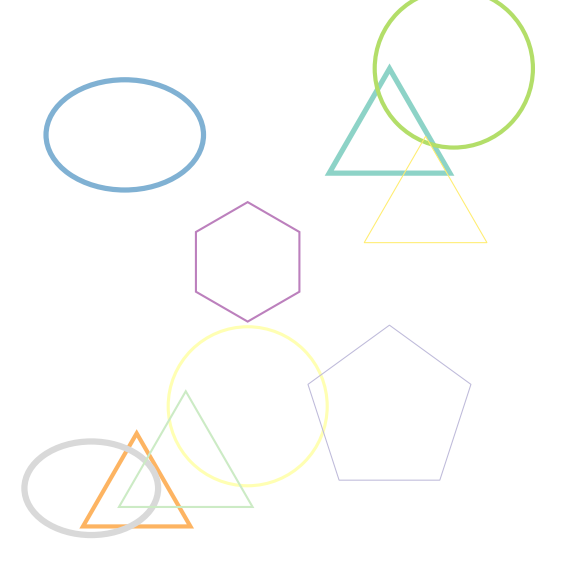[{"shape": "triangle", "thickness": 2.5, "radius": 0.6, "center": [0.675, 0.76]}, {"shape": "circle", "thickness": 1.5, "radius": 0.69, "center": [0.429, 0.296]}, {"shape": "pentagon", "thickness": 0.5, "radius": 0.74, "center": [0.674, 0.288]}, {"shape": "oval", "thickness": 2.5, "radius": 0.68, "center": [0.216, 0.766]}, {"shape": "triangle", "thickness": 2, "radius": 0.54, "center": [0.237, 0.141]}, {"shape": "circle", "thickness": 2, "radius": 0.68, "center": [0.786, 0.881]}, {"shape": "oval", "thickness": 3, "radius": 0.58, "center": [0.158, 0.154]}, {"shape": "hexagon", "thickness": 1, "radius": 0.52, "center": [0.429, 0.546]}, {"shape": "triangle", "thickness": 1, "radius": 0.67, "center": [0.322, 0.188]}, {"shape": "triangle", "thickness": 0.5, "radius": 0.61, "center": [0.737, 0.64]}]